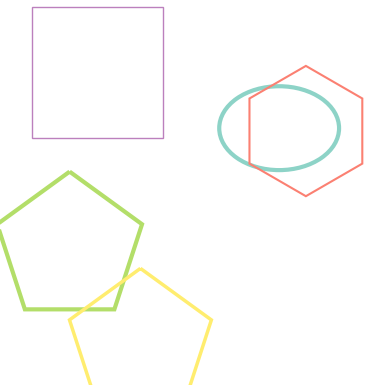[{"shape": "oval", "thickness": 3, "radius": 0.78, "center": [0.725, 0.667]}, {"shape": "hexagon", "thickness": 1.5, "radius": 0.85, "center": [0.795, 0.66]}, {"shape": "pentagon", "thickness": 3, "radius": 0.99, "center": [0.181, 0.356]}, {"shape": "square", "thickness": 1, "radius": 0.85, "center": [0.252, 0.811]}, {"shape": "pentagon", "thickness": 2.5, "radius": 0.97, "center": [0.365, 0.109]}]